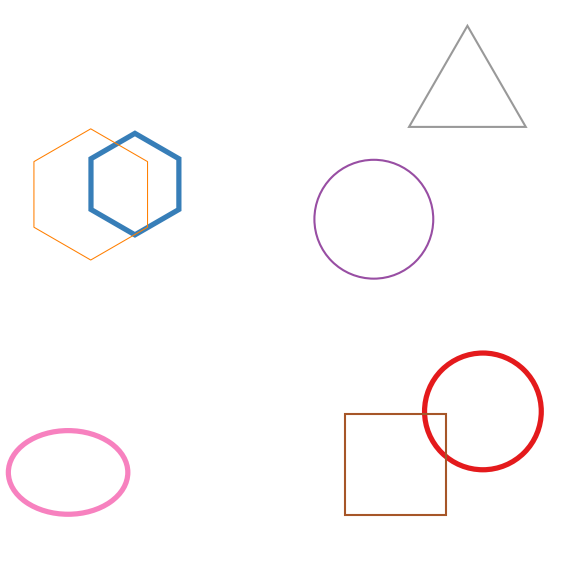[{"shape": "circle", "thickness": 2.5, "radius": 0.51, "center": [0.836, 0.287]}, {"shape": "hexagon", "thickness": 2.5, "radius": 0.44, "center": [0.234, 0.68]}, {"shape": "circle", "thickness": 1, "radius": 0.51, "center": [0.647, 0.62]}, {"shape": "hexagon", "thickness": 0.5, "radius": 0.57, "center": [0.157, 0.662]}, {"shape": "square", "thickness": 1, "radius": 0.44, "center": [0.685, 0.195]}, {"shape": "oval", "thickness": 2.5, "radius": 0.52, "center": [0.118, 0.181]}, {"shape": "triangle", "thickness": 1, "radius": 0.58, "center": [0.809, 0.838]}]